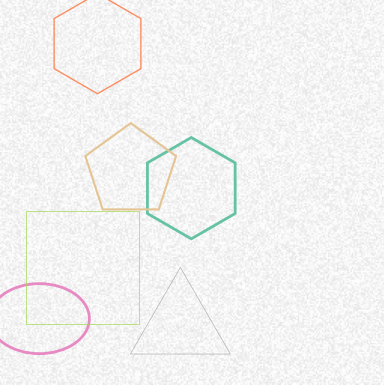[{"shape": "hexagon", "thickness": 2, "radius": 0.66, "center": [0.497, 0.511]}, {"shape": "hexagon", "thickness": 1, "radius": 0.65, "center": [0.253, 0.887]}, {"shape": "oval", "thickness": 2, "radius": 0.65, "center": [0.102, 0.172]}, {"shape": "square", "thickness": 0.5, "radius": 0.73, "center": [0.214, 0.304]}, {"shape": "pentagon", "thickness": 1.5, "radius": 0.62, "center": [0.34, 0.556]}, {"shape": "triangle", "thickness": 0.5, "radius": 0.75, "center": [0.468, 0.155]}]